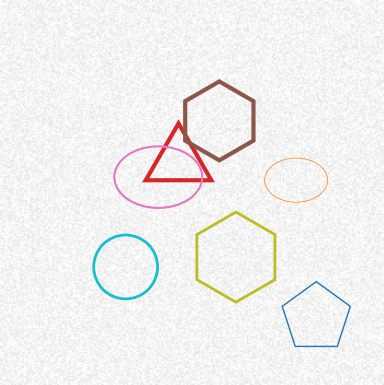[{"shape": "pentagon", "thickness": 1, "radius": 0.46, "center": [0.822, 0.175]}, {"shape": "oval", "thickness": 0.5, "radius": 0.41, "center": [0.769, 0.532]}, {"shape": "triangle", "thickness": 3, "radius": 0.49, "center": [0.464, 0.581]}, {"shape": "hexagon", "thickness": 3, "radius": 0.51, "center": [0.57, 0.686]}, {"shape": "oval", "thickness": 1.5, "radius": 0.57, "center": [0.411, 0.54]}, {"shape": "hexagon", "thickness": 2, "radius": 0.58, "center": [0.613, 0.332]}, {"shape": "circle", "thickness": 2, "radius": 0.41, "center": [0.326, 0.307]}]